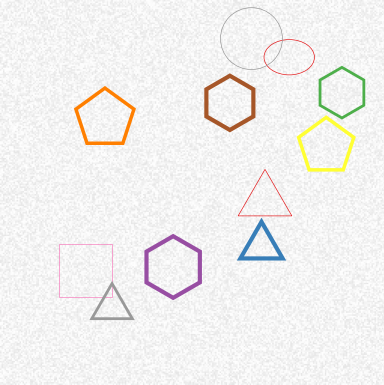[{"shape": "oval", "thickness": 0.5, "radius": 0.33, "center": [0.751, 0.851]}, {"shape": "triangle", "thickness": 0.5, "radius": 0.4, "center": [0.688, 0.48]}, {"shape": "triangle", "thickness": 3, "radius": 0.32, "center": [0.679, 0.36]}, {"shape": "hexagon", "thickness": 2, "radius": 0.33, "center": [0.888, 0.759]}, {"shape": "hexagon", "thickness": 3, "radius": 0.4, "center": [0.45, 0.306]}, {"shape": "pentagon", "thickness": 2.5, "radius": 0.4, "center": [0.273, 0.692]}, {"shape": "pentagon", "thickness": 2.5, "radius": 0.38, "center": [0.847, 0.62]}, {"shape": "hexagon", "thickness": 3, "radius": 0.35, "center": [0.597, 0.733]}, {"shape": "square", "thickness": 0.5, "radius": 0.35, "center": [0.221, 0.297]}, {"shape": "triangle", "thickness": 2, "radius": 0.3, "center": [0.291, 0.203]}, {"shape": "circle", "thickness": 0.5, "radius": 0.4, "center": [0.653, 0.9]}]